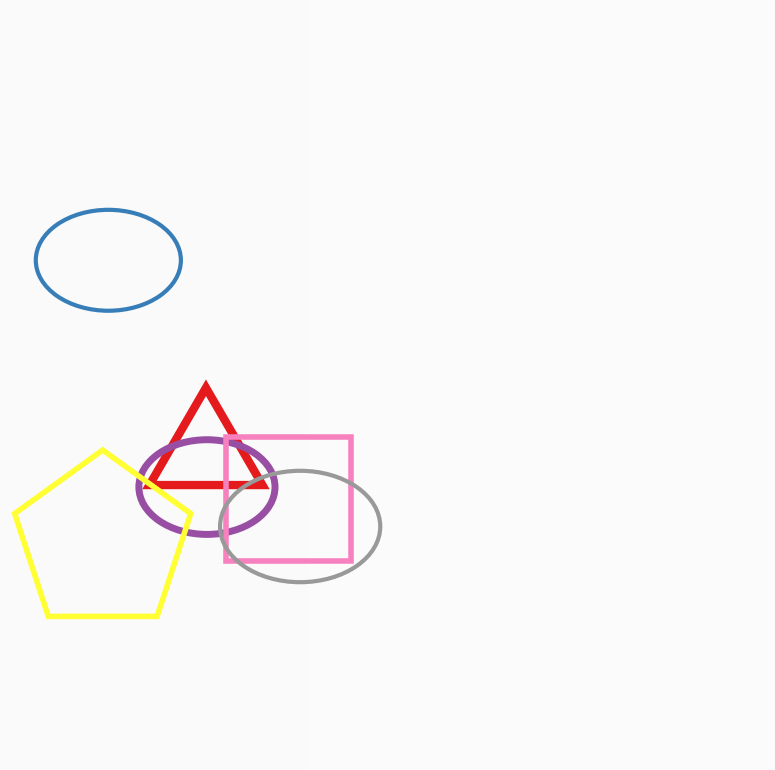[{"shape": "triangle", "thickness": 3, "radius": 0.42, "center": [0.266, 0.412]}, {"shape": "oval", "thickness": 1.5, "radius": 0.47, "center": [0.14, 0.662]}, {"shape": "oval", "thickness": 2.5, "radius": 0.44, "center": [0.267, 0.367]}, {"shape": "pentagon", "thickness": 2, "radius": 0.6, "center": [0.133, 0.296]}, {"shape": "square", "thickness": 2, "radius": 0.4, "center": [0.372, 0.352]}, {"shape": "oval", "thickness": 1.5, "radius": 0.52, "center": [0.387, 0.316]}]